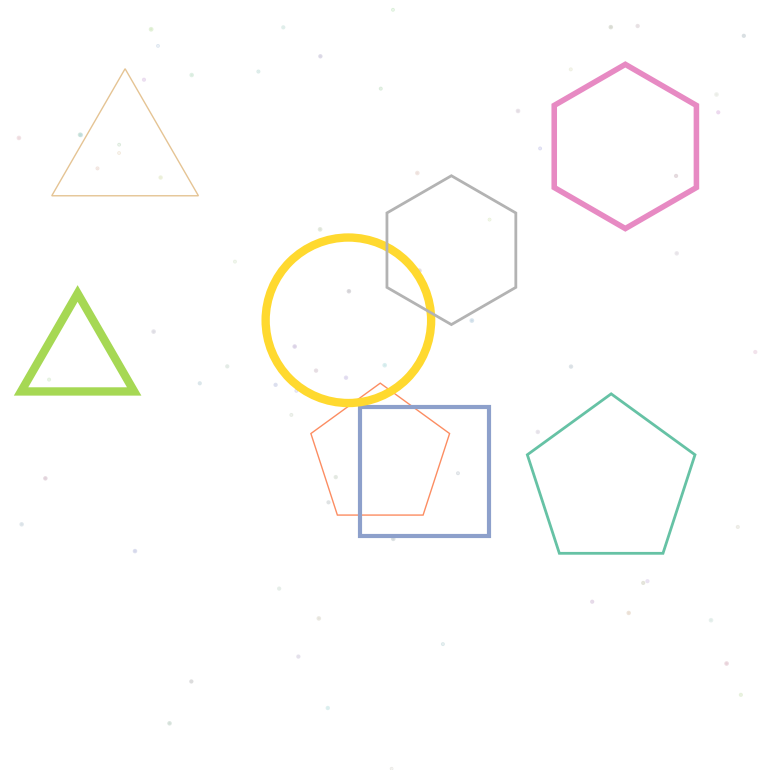[{"shape": "pentagon", "thickness": 1, "radius": 0.57, "center": [0.794, 0.374]}, {"shape": "pentagon", "thickness": 0.5, "radius": 0.47, "center": [0.494, 0.408]}, {"shape": "square", "thickness": 1.5, "radius": 0.42, "center": [0.551, 0.388]}, {"shape": "hexagon", "thickness": 2, "radius": 0.53, "center": [0.812, 0.81]}, {"shape": "triangle", "thickness": 3, "radius": 0.42, "center": [0.101, 0.534]}, {"shape": "circle", "thickness": 3, "radius": 0.54, "center": [0.452, 0.584]}, {"shape": "triangle", "thickness": 0.5, "radius": 0.55, "center": [0.162, 0.801]}, {"shape": "hexagon", "thickness": 1, "radius": 0.48, "center": [0.586, 0.675]}]